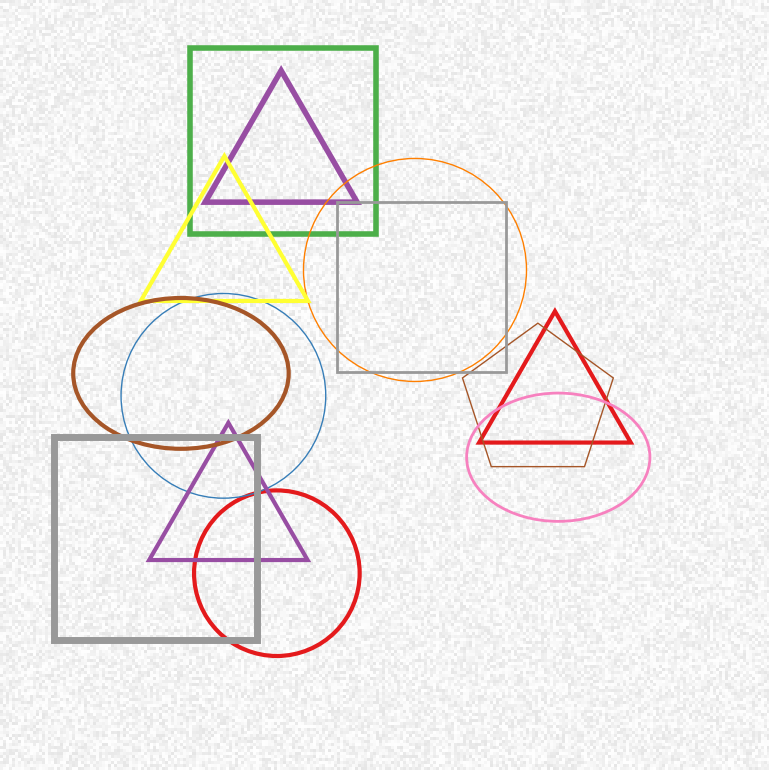[{"shape": "triangle", "thickness": 1.5, "radius": 0.57, "center": [0.721, 0.482]}, {"shape": "circle", "thickness": 1.5, "radius": 0.54, "center": [0.36, 0.256]}, {"shape": "circle", "thickness": 0.5, "radius": 0.66, "center": [0.29, 0.486]}, {"shape": "square", "thickness": 2, "radius": 0.61, "center": [0.368, 0.817]}, {"shape": "triangle", "thickness": 1.5, "radius": 0.59, "center": [0.297, 0.332]}, {"shape": "triangle", "thickness": 2, "radius": 0.57, "center": [0.365, 0.794]}, {"shape": "circle", "thickness": 0.5, "radius": 0.72, "center": [0.539, 0.649]}, {"shape": "triangle", "thickness": 1.5, "radius": 0.63, "center": [0.291, 0.672]}, {"shape": "pentagon", "thickness": 0.5, "radius": 0.51, "center": [0.699, 0.477]}, {"shape": "oval", "thickness": 1.5, "radius": 0.7, "center": [0.235, 0.515]}, {"shape": "oval", "thickness": 1, "radius": 0.6, "center": [0.725, 0.406]}, {"shape": "square", "thickness": 1, "radius": 0.55, "center": [0.547, 0.627]}, {"shape": "square", "thickness": 2.5, "radius": 0.66, "center": [0.202, 0.3]}]